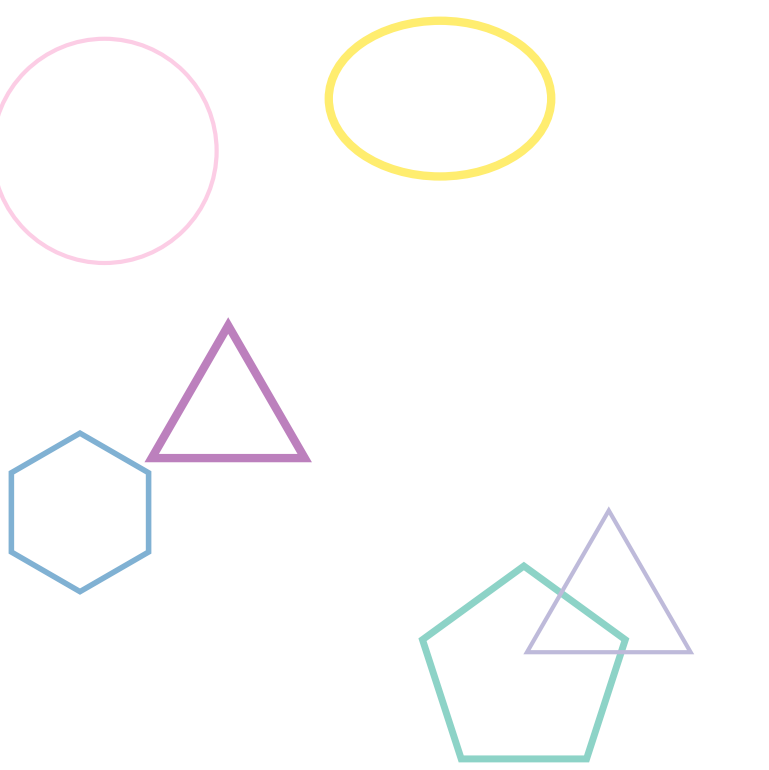[{"shape": "pentagon", "thickness": 2.5, "radius": 0.69, "center": [0.68, 0.126]}, {"shape": "triangle", "thickness": 1.5, "radius": 0.61, "center": [0.791, 0.214]}, {"shape": "hexagon", "thickness": 2, "radius": 0.51, "center": [0.104, 0.335]}, {"shape": "circle", "thickness": 1.5, "radius": 0.73, "center": [0.136, 0.804]}, {"shape": "triangle", "thickness": 3, "radius": 0.57, "center": [0.296, 0.462]}, {"shape": "oval", "thickness": 3, "radius": 0.72, "center": [0.571, 0.872]}]